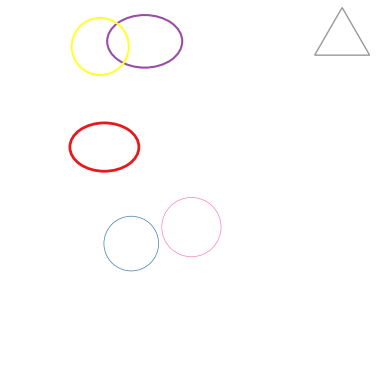[{"shape": "oval", "thickness": 2, "radius": 0.45, "center": [0.271, 0.618]}, {"shape": "circle", "thickness": 0.5, "radius": 0.36, "center": [0.341, 0.367]}, {"shape": "oval", "thickness": 1.5, "radius": 0.49, "center": [0.376, 0.893]}, {"shape": "circle", "thickness": 1.5, "radius": 0.37, "center": [0.26, 0.879]}, {"shape": "circle", "thickness": 0.5, "radius": 0.39, "center": [0.497, 0.41]}, {"shape": "triangle", "thickness": 1, "radius": 0.41, "center": [0.889, 0.898]}]